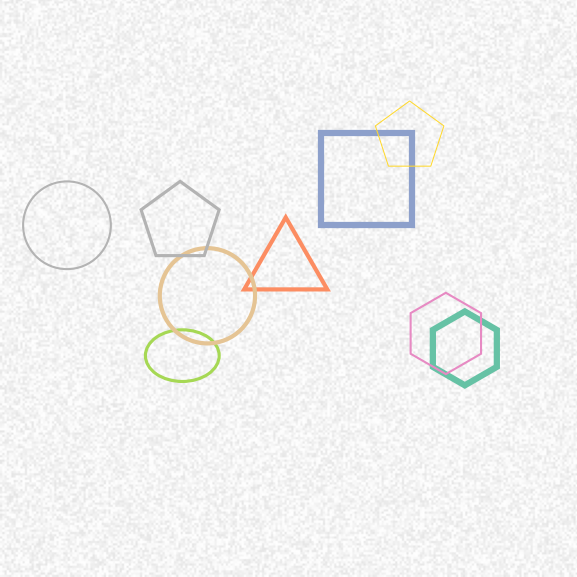[{"shape": "hexagon", "thickness": 3, "radius": 0.32, "center": [0.805, 0.396]}, {"shape": "triangle", "thickness": 2, "radius": 0.42, "center": [0.495, 0.54]}, {"shape": "square", "thickness": 3, "radius": 0.4, "center": [0.635, 0.69]}, {"shape": "hexagon", "thickness": 1, "radius": 0.35, "center": [0.772, 0.422]}, {"shape": "oval", "thickness": 1.5, "radius": 0.32, "center": [0.316, 0.383]}, {"shape": "pentagon", "thickness": 0.5, "radius": 0.31, "center": [0.709, 0.762]}, {"shape": "circle", "thickness": 2, "radius": 0.41, "center": [0.359, 0.487]}, {"shape": "circle", "thickness": 1, "radius": 0.38, "center": [0.116, 0.609]}, {"shape": "pentagon", "thickness": 1.5, "radius": 0.36, "center": [0.312, 0.614]}]